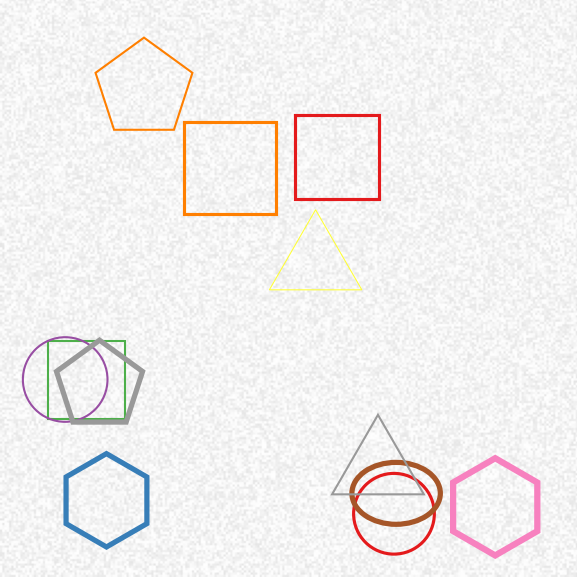[{"shape": "circle", "thickness": 1.5, "radius": 0.35, "center": [0.682, 0.11]}, {"shape": "square", "thickness": 1.5, "radius": 0.36, "center": [0.583, 0.727]}, {"shape": "hexagon", "thickness": 2.5, "radius": 0.4, "center": [0.184, 0.133]}, {"shape": "square", "thickness": 1, "radius": 0.34, "center": [0.15, 0.341]}, {"shape": "circle", "thickness": 1, "radius": 0.37, "center": [0.113, 0.342]}, {"shape": "square", "thickness": 1.5, "radius": 0.4, "center": [0.398, 0.708]}, {"shape": "pentagon", "thickness": 1, "radius": 0.44, "center": [0.249, 0.846]}, {"shape": "triangle", "thickness": 0.5, "radius": 0.46, "center": [0.546, 0.543]}, {"shape": "oval", "thickness": 2.5, "radius": 0.38, "center": [0.686, 0.145]}, {"shape": "hexagon", "thickness": 3, "radius": 0.42, "center": [0.858, 0.122]}, {"shape": "triangle", "thickness": 1, "radius": 0.46, "center": [0.654, 0.189]}, {"shape": "pentagon", "thickness": 2.5, "radius": 0.39, "center": [0.172, 0.332]}]